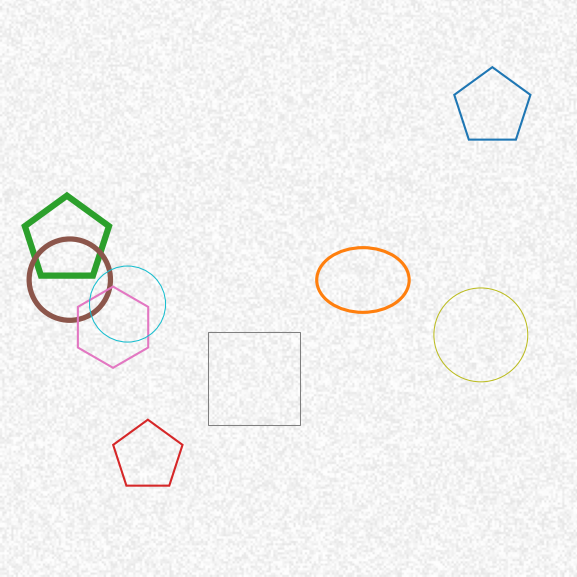[{"shape": "pentagon", "thickness": 1, "radius": 0.35, "center": [0.853, 0.813]}, {"shape": "oval", "thickness": 1.5, "radius": 0.4, "center": [0.628, 0.514]}, {"shape": "pentagon", "thickness": 3, "radius": 0.38, "center": [0.116, 0.584]}, {"shape": "pentagon", "thickness": 1, "radius": 0.32, "center": [0.256, 0.209]}, {"shape": "circle", "thickness": 2.5, "radius": 0.35, "center": [0.121, 0.515]}, {"shape": "hexagon", "thickness": 1, "radius": 0.35, "center": [0.196, 0.433]}, {"shape": "square", "thickness": 0.5, "radius": 0.4, "center": [0.44, 0.344]}, {"shape": "circle", "thickness": 0.5, "radius": 0.41, "center": [0.833, 0.419]}, {"shape": "circle", "thickness": 0.5, "radius": 0.33, "center": [0.221, 0.473]}]